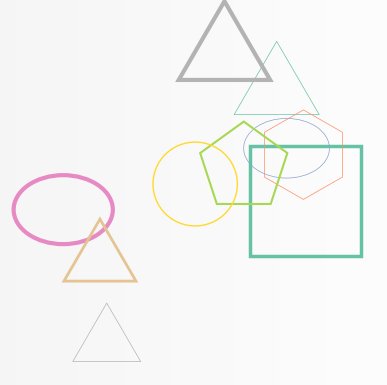[{"shape": "square", "thickness": 2.5, "radius": 0.72, "center": [0.789, 0.478]}, {"shape": "triangle", "thickness": 0.5, "radius": 0.63, "center": [0.714, 0.766]}, {"shape": "hexagon", "thickness": 0.5, "radius": 0.58, "center": [0.783, 0.598]}, {"shape": "oval", "thickness": 0.5, "radius": 0.55, "center": [0.739, 0.615]}, {"shape": "oval", "thickness": 3, "radius": 0.64, "center": [0.163, 0.455]}, {"shape": "pentagon", "thickness": 1.5, "radius": 0.59, "center": [0.629, 0.566]}, {"shape": "circle", "thickness": 1, "radius": 0.54, "center": [0.504, 0.522]}, {"shape": "triangle", "thickness": 2, "radius": 0.54, "center": [0.258, 0.324]}, {"shape": "triangle", "thickness": 3, "radius": 0.68, "center": [0.579, 0.86]}, {"shape": "triangle", "thickness": 0.5, "radius": 0.51, "center": [0.275, 0.111]}]